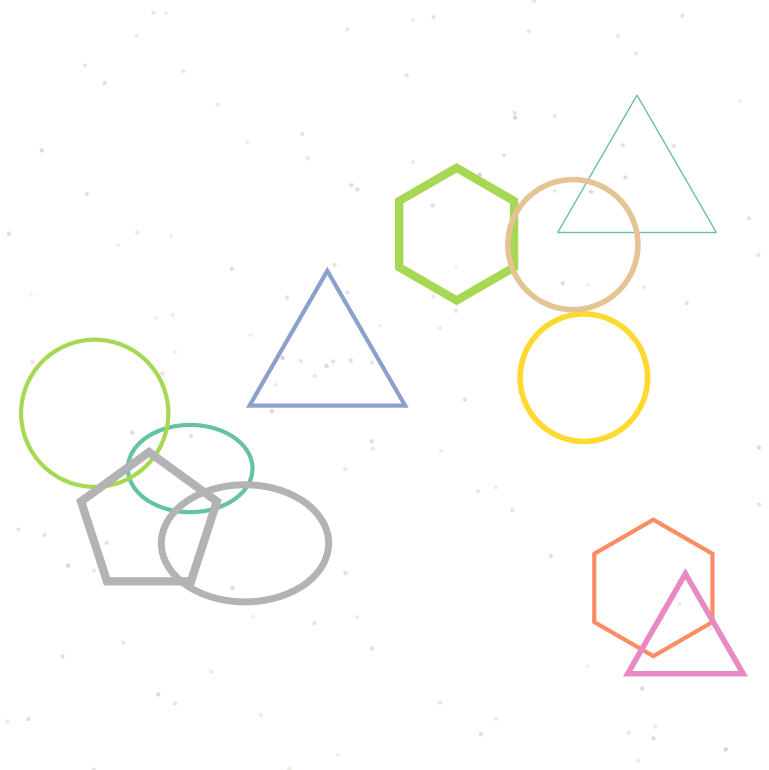[{"shape": "oval", "thickness": 1.5, "radius": 0.4, "center": [0.247, 0.392]}, {"shape": "triangle", "thickness": 0.5, "radius": 0.59, "center": [0.827, 0.758]}, {"shape": "hexagon", "thickness": 1.5, "radius": 0.44, "center": [0.849, 0.236]}, {"shape": "triangle", "thickness": 1.5, "radius": 0.58, "center": [0.425, 0.532]}, {"shape": "triangle", "thickness": 2, "radius": 0.43, "center": [0.89, 0.168]}, {"shape": "hexagon", "thickness": 3, "radius": 0.43, "center": [0.593, 0.696]}, {"shape": "circle", "thickness": 1.5, "radius": 0.48, "center": [0.123, 0.463]}, {"shape": "circle", "thickness": 2, "radius": 0.41, "center": [0.758, 0.509]}, {"shape": "circle", "thickness": 2, "radius": 0.42, "center": [0.744, 0.682]}, {"shape": "oval", "thickness": 2.5, "radius": 0.54, "center": [0.318, 0.294]}, {"shape": "pentagon", "thickness": 3, "radius": 0.46, "center": [0.194, 0.32]}]